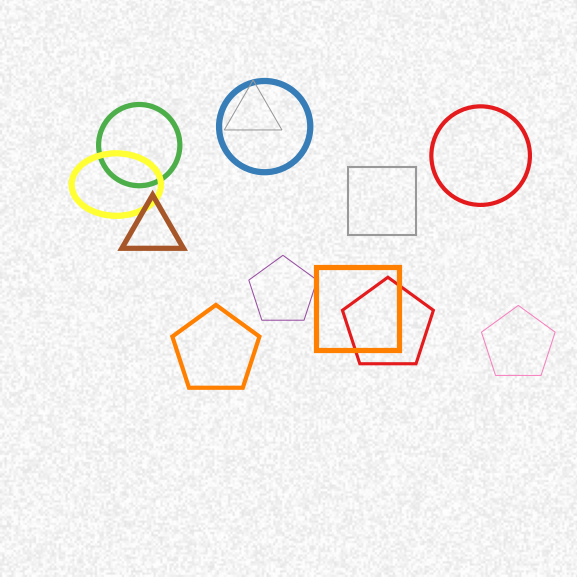[{"shape": "circle", "thickness": 2, "radius": 0.43, "center": [0.832, 0.73]}, {"shape": "pentagon", "thickness": 1.5, "radius": 0.41, "center": [0.672, 0.436]}, {"shape": "circle", "thickness": 3, "radius": 0.39, "center": [0.458, 0.78]}, {"shape": "circle", "thickness": 2.5, "radius": 0.35, "center": [0.241, 0.748]}, {"shape": "pentagon", "thickness": 0.5, "radius": 0.31, "center": [0.49, 0.495]}, {"shape": "square", "thickness": 2.5, "radius": 0.36, "center": [0.62, 0.465]}, {"shape": "pentagon", "thickness": 2, "radius": 0.4, "center": [0.374, 0.392]}, {"shape": "oval", "thickness": 3, "radius": 0.39, "center": [0.201, 0.68]}, {"shape": "triangle", "thickness": 2.5, "radius": 0.31, "center": [0.264, 0.6]}, {"shape": "pentagon", "thickness": 0.5, "radius": 0.34, "center": [0.897, 0.403]}, {"shape": "square", "thickness": 1, "radius": 0.3, "center": [0.662, 0.651]}, {"shape": "triangle", "thickness": 0.5, "radius": 0.29, "center": [0.438, 0.803]}]